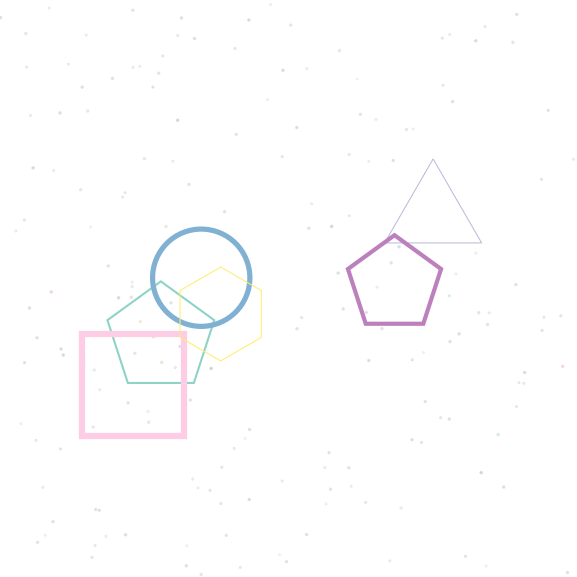[{"shape": "pentagon", "thickness": 1, "radius": 0.49, "center": [0.279, 0.415]}, {"shape": "triangle", "thickness": 0.5, "radius": 0.48, "center": [0.75, 0.627]}, {"shape": "circle", "thickness": 2.5, "radius": 0.42, "center": [0.348, 0.518]}, {"shape": "square", "thickness": 3, "radius": 0.44, "center": [0.23, 0.333]}, {"shape": "pentagon", "thickness": 2, "radius": 0.42, "center": [0.683, 0.507]}, {"shape": "hexagon", "thickness": 0.5, "radius": 0.41, "center": [0.382, 0.455]}]